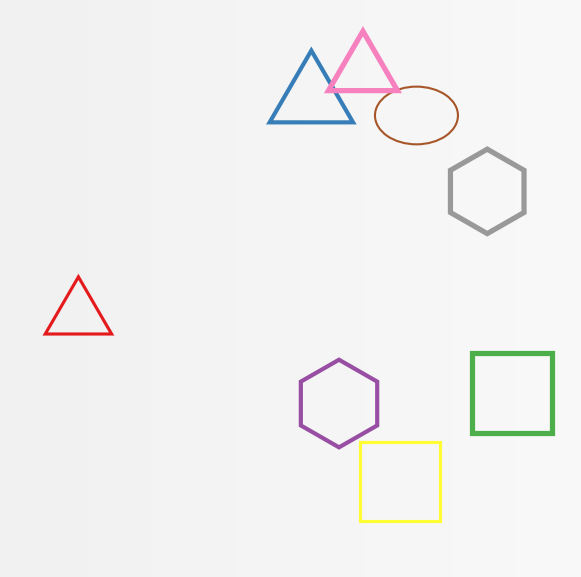[{"shape": "triangle", "thickness": 1.5, "radius": 0.33, "center": [0.135, 0.454]}, {"shape": "triangle", "thickness": 2, "radius": 0.41, "center": [0.536, 0.829]}, {"shape": "square", "thickness": 2.5, "radius": 0.34, "center": [0.88, 0.318]}, {"shape": "hexagon", "thickness": 2, "radius": 0.38, "center": [0.583, 0.3]}, {"shape": "square", "thickness": 1.5, "radius": 0.34, "center": [0.688, 0.166]}, {"shape": "oval", "thickness": 1, "radius": 0.36, "center": [0.716, 0.799]}, {"shape": "triangle", "thickness": 2.5, "radius": 0.34, "center": [0.624, 0.877]}, {"shape": "hexagon", "thickness": 2.5, "radius": 0.37, "center": [0.838, 0.668]}]